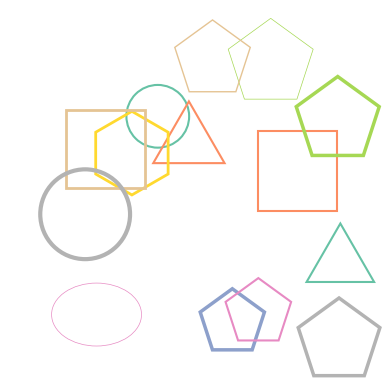[{"shape": "circle", "thickness": 1.5, "radius": 0.41, "center": [0.41, 0.698]}, {"shape": "triangle", "thickness": 1.5, "radius": 0.51, "center": [0.884, 0.318]}, {"shape": "triangle", "thickness": 1.5, "radius": 0.53, "center": [0.491, 0.63]}, {"shape": "square", "thickness": 1.5, "radius": 0.52, "center": [0.772, 0.555]}, {"shape": "pentagon", "thickness": 2.5, "radius": 0.44, "center": [0.603, 0.162]}, {"shape": "oval", "thickness": 0.5, "radius": 0.58, "center": [0.251, 0.183]}, {"shape": "pentagon", "thickness": 1.5, "radius": 0.45, "center": [0.671, 0.188]}, {"shape": "pentagon", "thickness": 0.5, "radius": 0.58, "center": [0.703, 0.836]}, {"shape": "pentagon", "thickness": 2.5, "radius": 0.57, "center": [0.877, 0.688]}, {"shape": "hexagon", "thickness": 2, "radius": 0.54, "center": [0.343, 0.602]}, {"shape": "square", "thickness": 2, "radius": 0.51, "center": [0.275, 0.613]}, {"shape": "pentagon", "thickness": 1, "radius": 0.52, "center": [0.552, 0.845]}, {"shape": "pentagon", "thickness": 2.5, "radius": 0.56, "center": [0.881, 0.114]}, {"shape": "circle", "thickness": 3, "radius": 0.58, "center": [0.221, 0.444]}]